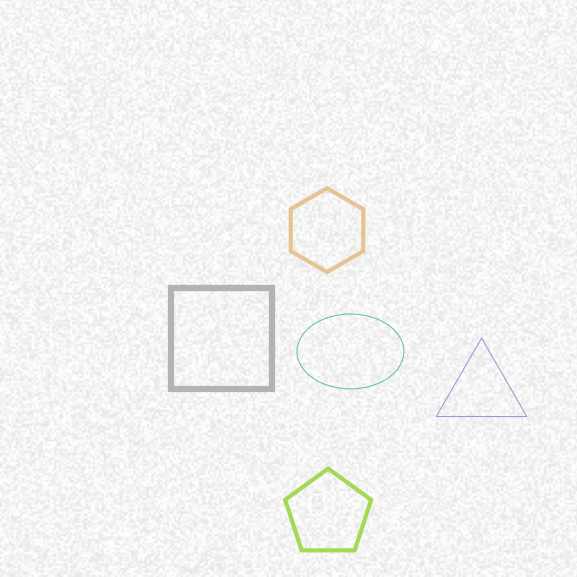[{"shape": "oval", "thickness": 0.5, "radius": 0.46, "center": [0.607, 0.391]}, {"shape": "triangle", "thickness": 0.5, "radius": 0.45, "center": [0.834, 0.323]}, {"shape": "pentagon", "thickness": 2, "radius": 0.39, "center": [0.568, 0.109]}, {"shape": "hexagon", "thickness": 2, "radius": 0.36, "center": [0.566, 0.601]}, {"shape": "square", "thickness": 3, "radius": 0.44, "center": [0.383, 0.414]}]